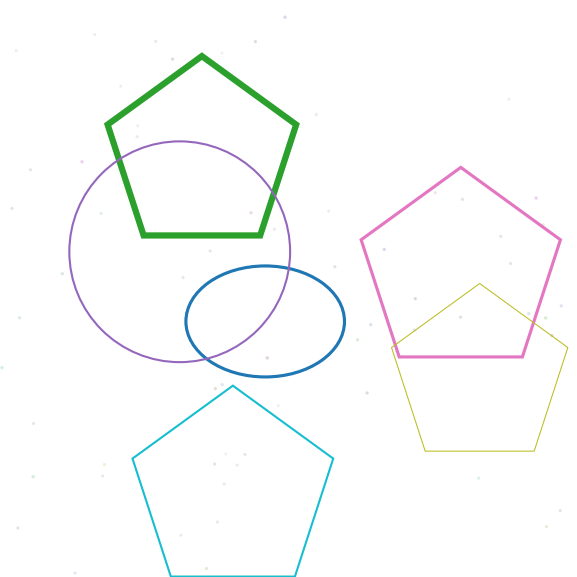[{"shape": "oval", "thickness": 1.5, "radius": 0.69, "center": [0.459, 0.443]}, {"shape": "pentagon", "thickness": 3, "radius": 0.86, "center": [0.35, 0.73]}, {"shape": "circle", "thickness": 1, "radius": 0.96, "center": [0.311, 0.563]}, {"shape": "pentagon", "thickness": 1.5, "radius": 0.91, "center": [0.798, 0.528]}, {"shape": "pentagon", "thickness": 0.5, "radius": 0.8, "center": [0.831, 0.348]}, {"shape": "pentagon", "thickness": 1, "radius": 0.91, "center": [0.403, 0.149]}]